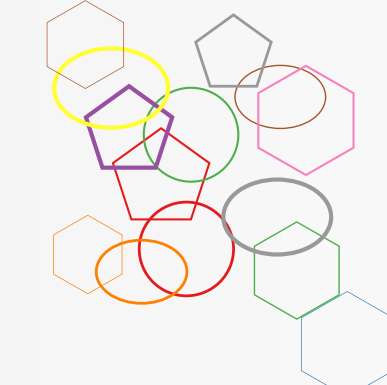[{"shape": "circle", "thickness": 2, "radius": 0.61, "center": [0.481, 0.353]}, {"shape": "pentagon", "thickness": 1.5, "radius": 0.65, "center": [0.416, 0.536]}, {"shape": "hexagon", "thickness": 0.5, "radius": 0.69, "center": [0.896, 0.106]}, {"shape": "hexagon", "thickness": 1, "radius": 0.63, "center": [0.766, 0.297]}, {"shape": "circle", "thickness": 1.5, "radius": 0.61, "center": [0.493, 0.65]}, {"shape": "pentagon", "thickness": 3, "radius": 0.58, "center": [0.333, 0.659]}, {"shape": "oval", "thickness": 2, "radius": 0.59, "center": [0.365, 0.294]}, {"shape": "hexagon", "thickness": 0.5, "radius": 0.51, "center": [0.227, 0.339]}, {"shape": "oval", "thickness": 3, "radius": 0.74, "center": [0.287, 0.771]}, {"shape": "hexagon", "thickness": 0.5, "radius": 0.57, "center": [0.22, 0.884]}, {"shape": "oval", "thickness": 1, "radius": 0.58, "center": [0.723, 0.748]}, {"shape": "hexagon", "thickness": 1.5, "radius": 0.71, "center": [0.789, 0.687]}, {"shape": "oval", "thickness": 3, "radius": 0.7, "center": [0.715, 0.436]}, {"shape": "pentagon", "thickness": 2, "radius": 0.51, "center": [0.602, 0.859]}]